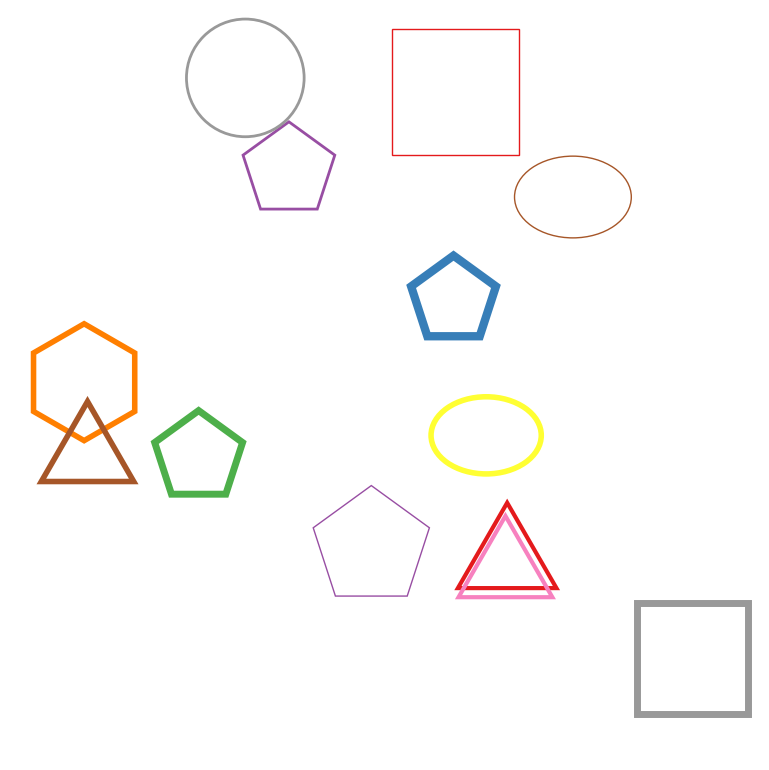[{"shape": "triangle", "thickness": 1.5, "radius": 0.37, "center": [0.659, 0.273]}, {"shape": "square", "thickness": 0.5, "radius": 0.41, "center": [0.592, 0.88]}, {"shape": "pentagon", "thickness": 3, "radius": 0.29, "center": [0.589, 0.61]}, {"shape": "pentagon", "thickness": 2.5, "radius": 0.3, "center": [0.258, 0.407]}, {"shape": "pentagon", "thickness": 1, "radius": 0.31, "center": [0.375, 0.779]}, {"shape": "pentagon", "thickness": 0.5, "radius": 0.4, "center": [0.482, 0.29]}, {"shape": "hexagon", "thickness": 2, "radius": 0.38, "center": [0.109, 0.504]}, {"shape": "oval", "thickness": 2, "radius": 0.36, "center": [0.631, 0.435]}, {"shape": "oval", "thickness": 0.5, "radius": 0.38, "center": [0.744, 0.744]}, {"shape": "triangle", "thickness": 2, "radius": 0.35, "center": [0.114, 0.409]}, {"shape": "triangle", "thickness": 1.5, "radius": 0.35, "center": [0.656, 0.26]}, {"shape": "circle", "thickness": 1, "radius": 0.38, "center": [0.319, 0.899]}, {"shape": "square", "thickness": 2.5, "radius": 0.36, "center": [0.9, 0.145]}]